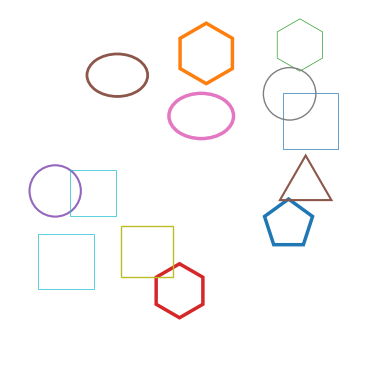[{"shape": "square", "thickness": 0.5, "radius": 0.36, "center": [0.806, 0.685]}, {"shape": "pentagon", "thickness": 2.5, "radius": 0.33, "center": [0.749, 0.418]}, {"shape": "hexagon", "thickness": 2.5, "radius": 0.39, "center": [0.536, 0.861]}, {"shape": "hexagon", "thickness": 0.5, "radius": 0.34, "center": [0.779, 0.883]}, {"shape": "hexagon", "thickness": 2.5, "radius": 0.35, "center": [0.466, 0.245]}, {"shape": "circle", "thickness": 1.5, "radius": 0.33, "center": [0.143, 0.504]}, {"shape": "triangle", "thickness": 1.5, "radius": 0.39, "center": [0.794, 0.519]}, {"shape": "oval", "thickness": 2, "radius": 0.39, "center": [0.305, 0.805]}, {"shape": "oval", "thickness": 2.5, "radius": 0.42, "center": [0.523, 0.699]}, {"shape": "circle", "thickness": 1, "radius": 0.34, "center": [0.752, 0.756]}, {"shape": "square", "thickness": 1, "radius": 0.33, "center": [0.382, 0.347]}, {"shape": "square", "thickness": 0.5, "radius": 0.36, "center": [0.171, 0.321]}, {"shape": "square", "thickness": 0.5, "radius": 0.3, "center": [0.242, 0.5]}]